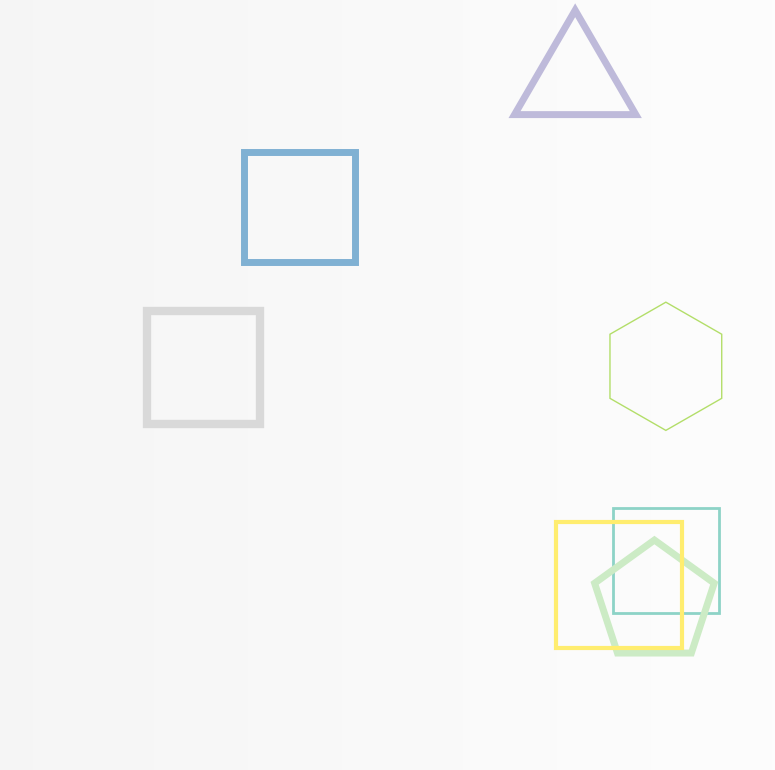[{"shape": "square", "thickness": 1, "radius": 0.34, "center": [0.859, 0.272]}, {"shape": "triangle", "thickness": 2.5, "radius": 0.45, "center": [0.742, 0.896]}, {"shape": "square", "thickness": 2.5, "radius": 0.36, "center": [0.387, 0.731]}, {"shape": "hexagon", "thickness": 0.5, "radius": 0.42, "center": [0.859, 0.524]}, {"shape": "square", "thickness": 3, "radius": 0.37, "center": [0.262, 0.522]}, {"shape": "pentagon", "thickness": 2.5, "radius": 0.41, "center": [0.844, 0.218]}, {"shape": "square", "thickness": 1.5, "radius": 0.41, "center": [0.798, 0.24]}]